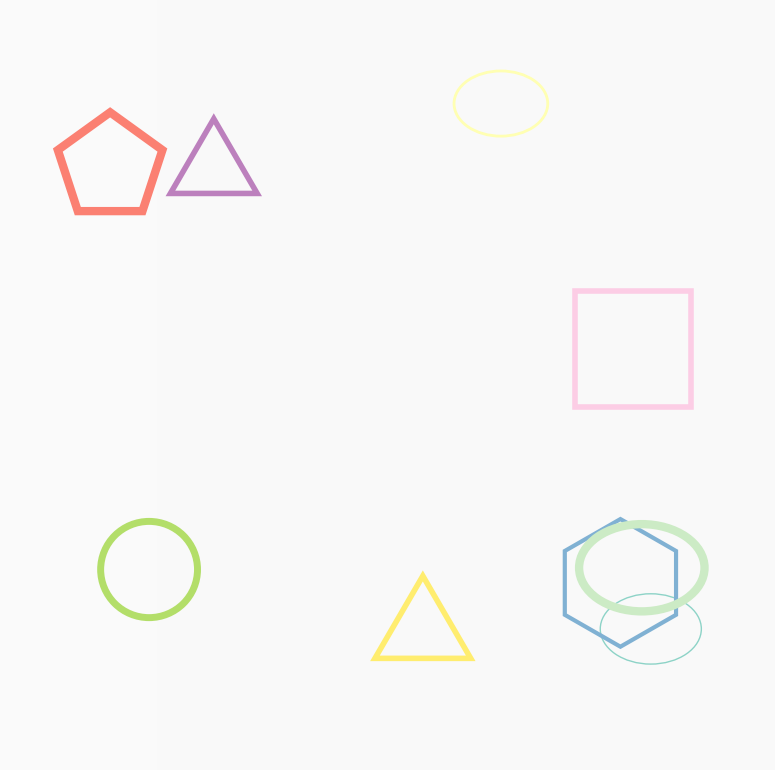[{"shape": "oval", "thickness": 0.5, "radius": 0.33, "center": [0.84, 0.183]}, {"shape": "oval", "thickness": 1, "radius": 0.3, "center": [0.646, 0.866]}, {"shape": "pentagon", "thickness": 3, "radius": 0.35, "center": [0.142, 0.783]}, {"shape": "hexagon", "thickness": 1.5, "radius": 0.41, "center": [0.801, 0.243]}, {"shape": "circle", "thickness": 2.5, "radius": 0.31, "center": [0.192, 0.26]}, {"shape": "square", "thickness": 2, "radius": 0.37, "center": [0.817, 0.547]}, {"shape": "triangle", "thickness": 2, "radius": 0.32, "center": [0.276, 0.781]}, {"shape": "oval", "thickness": 3, "radius": 0.4, "center": [0.828, 0.263]}, {"shape": "triangle", "thickness": 2, "radius": 0.36, "center": [0.546, 0.181]}]